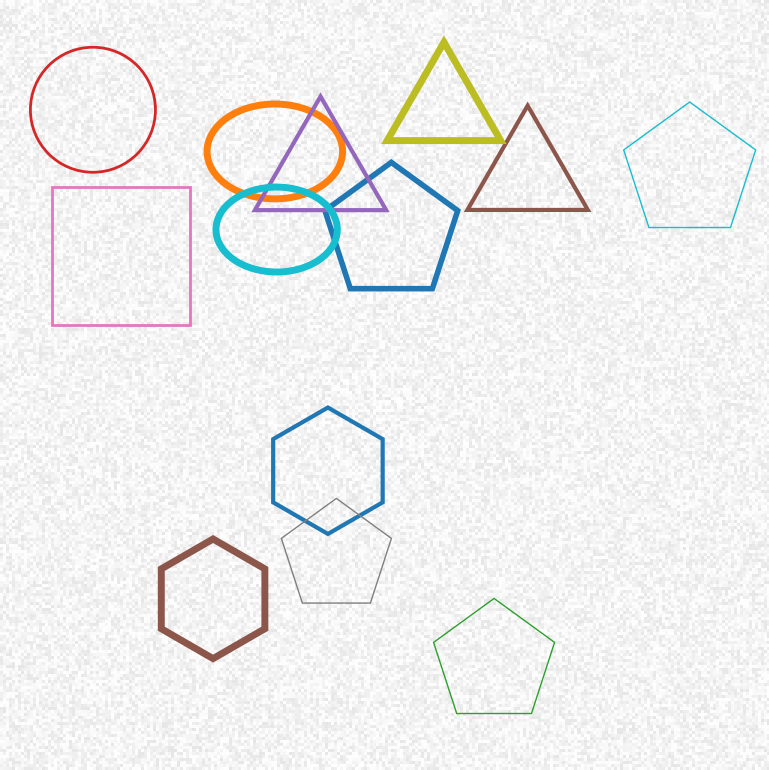[{"shape": "hexagon", "thickness": 1.5, "radius": 0.41, "center": [0.426, 0.389]}, {"shape": "pentagon", "thickness": 2, "radius": 0.45, "center": [0.508, 0.698]}, {"shape": "oval", "thickness": 2.5, "radius": 0.44, "center": [0.357, 0.803]}, {"shape": "pentagon", "thickness": 0.5, "radius": 0.41, "center": [0.642, 0.14]}, {"shape": "circle", "thickness": 1, "radius": 0.41, "center": [0.121, 0.857]}, {"shape": "triangle", "thickness": 1.5, "radius": 0.49, "center": [0.416, 0.776]}, {"shape": "triangle", "thickness": 1.5, "radius": 0.45, "center": [0.685, 0.772]}, {"shape": "hexagon", "thickness": 2.5, "radius": 0.39, "center": [0.277, 0.222]}, {"shape": "square", "thickness": 1, "radius": 0.45, "center": [0.158, 0.667]}, {"shape": "pentagon", "thickness": 0.5, "radius": 0.38, "center": [0.437, 0.278]}, {"shape": "triangle", "thickness": 2.5, "radius": 0.43, "center": [0.577, 0.86]}, {"shape": "pentagon", "thickness": 0.5, "radius": 0.45, "center": [0.896, 0.777]}, {"shape": "oval", "thickness": 2.5, "radius": 0.39, "center": [0.359, 0.702]}]